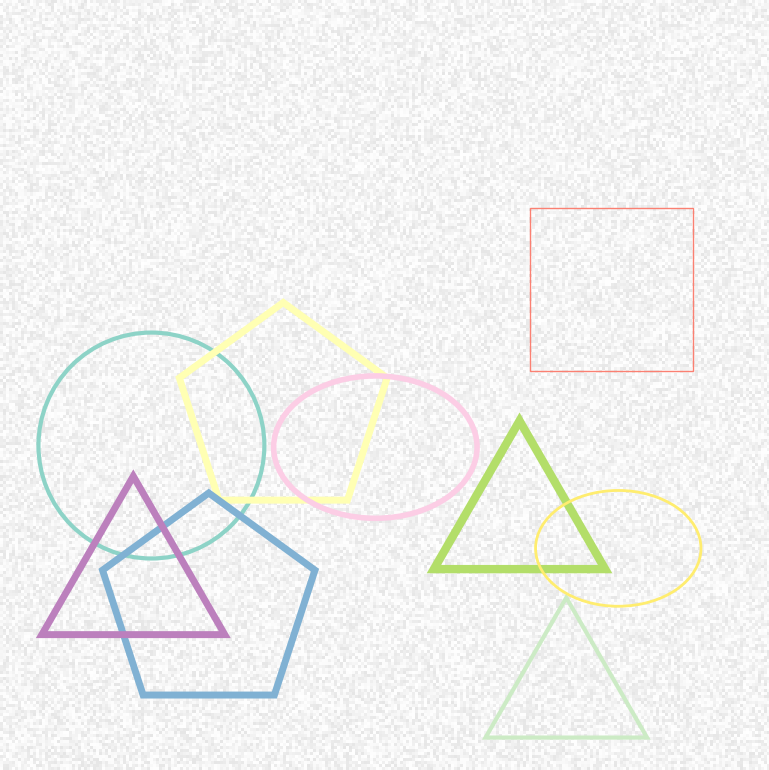[{"shape": "circle", "thickness": 1.5, "radius": 0.73, "center": [0.197, 0.421]}, {"shape": "pentagon", "thickness": 2.5, "radius": 0.71, "center": [0.368, 0.465]}, {"shape": "square", "thickness": 0.5, "radius": 0.53, "center": [0.794, 0.624]}, {"shape": "pentagon", "thickness": 2.5, "radius": 0.73, "center": [0.271, 0.215]}, {"shape": "triangle", "thickness": 3, "radius": 0.64, "center": [0.675, 0.325]}, {"shape": "oval", "thickness": 2, "radius": 0.66, "center": [0.487, 0.419]}, {"shape": "triangle", "thickness": 2.5, "radius": 0.69, "center": [0.173, 0.244]}, {"shape": "triangle", "thickness": 1.5, "radius": 0.61, "center": [0.735, 0.103]}, {"shape": "oval", "thickness": 1, "radius": 0.54, "center": [0.803, 0.288]}]